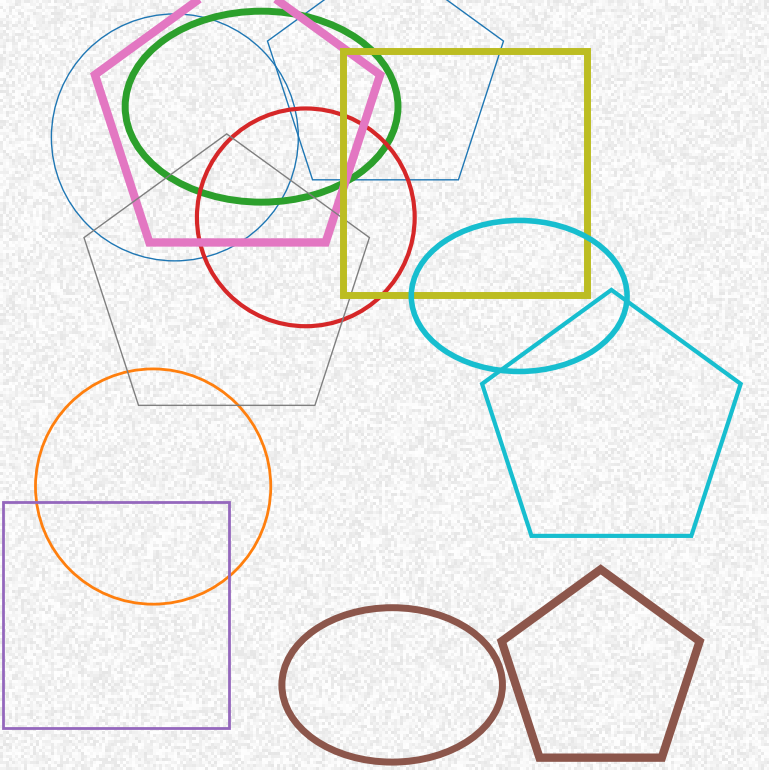[{"shape": "circle", "thickness": 0.5, "radius": 0.8, "center": [0.227, 0.822]}, {"shape": "pentagon", "thickness": 0.5, "radius": 0.81, "center": [0.501, 0.897]}, {"shape": "circle", "thickness": 1, "radius": 0.76, "center": [0.199, 0.368]}, {"shape": "oval", "thickness": 2.5, "radius": 0.89, "center": [0.34, 0.861]}, {"shape": "circle", "thickness": 1.5, "radius": 0.71, "center": [0.397, 0.718]}, {"shape": "square", "thickness": 1, "radius": 0.74, "center": [0.15, 0.202]}, {"shape": "pentagon", "thickness": 3, "radius": 0.68, "center": [0.78, 0.125]}, {"shape": "oval", "thickness": 2.5, "radius": 0.72, "center": [0.509, 0.111]}, {"shape": "pentagon", "thickness": 3, "radius": 0.97, "center": [0.308, 0.843]}, {"shape": "pentagon", "thickness": 0.5, "radius": 0.97, "center": [0.294, 0.631]}, {"shape": "square", "thickness": 2.5, "radius": 0.79, "center": [0.604, 0.775]}, {"shape": "oval", "thickness": 2, "radius": 0.7, "center": [0.674, 0.616]}, {"shape": "pentagon", "thickness": 1.5, "radius": 0.88, "center": [0.794, 0.447]}]